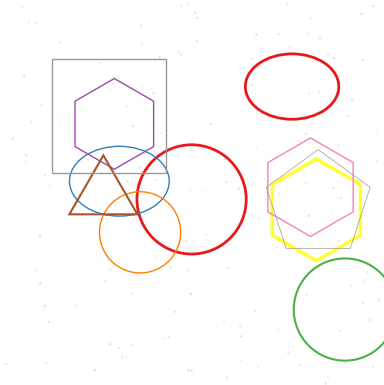[{"shape": "oval", "thickness": 2, "radius": 0.61, "center": [0.759, 0.775]}, {"shape": "circle", "thickness": 2, "radius": 0.71, "center": [0.498, 0.482]}, {"shape": "oval", "thickness": 1, "radius": 0.65, "center": [0.31, 0.529]}, {"shape": "circle", "thickness": 1.5, "radius": 0.66, "center": [0.896, 0.196]}, {"shape": "hexagon", "thickness": 1, "radius": 0.59, "center": [0.297, 0.678]}, {"shape": "circle", "thickness": 1, "radius": 0.53, "center": [0.364, 0.397]}, {"shape": "hexagon", "thickness": 2.5, "radius": 0.66, "center": [0.822, 0.455]}, {"shape": "triangle", "thickness": 1.5, "radius": 0.51, "center": [0.269, 0.494]}, {"shape": "hexagon", "thickness": 1, "radius": 0.64, "center": [0.807, 0.514]}, {"shape": "square", "thickness": 1, "radius": 0.74, "center": [0.283, 0.699]}, {"shape": "pentagon", "thickness": 0.5, "radius": 0.71, "center": [0.827, 0.47]}]